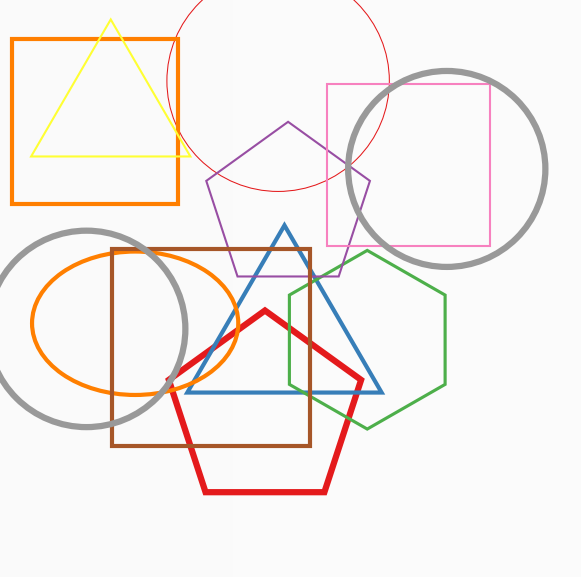[{"shape": "pentagon", "thickness": 3, "radius": 0.87, "center": [0.456, 0.288]}, {"shape": "circle", "thickness": 0.5, "radius": 0.96, "center": [0.478, 0.859]}, {"shape": "triangle", "thickness": 2, "radius": 0.97, "center": [0.489, 0.416]}, {"shape": "hexagon", "thickness": 1.5, "radius": 0.77, "center": [0.632, 0.411]}, {"shape": "pentagon", "thickness": 1, "radius": 0.74, "center": [0.496, 0.64]}, {"shape": "oval", "thickness": 2, "radius": 0.89, "center": [0.233, 0.439]}, {"shape": "square", "thickness": 2, "radius": 0.71, "center": [0.163, 0.789]}, {"shape": "triangle", "thickness": 1, "radius": 0.79, "center": [0.191, 0.807]}, {"shape": "square", "thickness": 2, "radius": 0.85, "center": [0.364, 0.397]}, {"shape": "square", "thickness": 1, "radius": 0.7, "center": [0.703, 0.713]}, {"shape": "circle", "thickness": 3, "radius": 0.85, "center": [0.769, 0.707]}, {"shape": "circle", "thickness": 3, "radius": 0.85, "center": [0.149, 0.43]}]